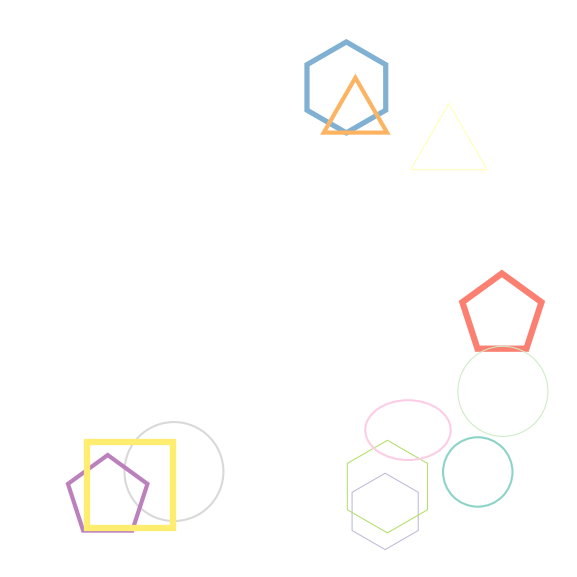[{"shape": "circle", "thickness": 1, "radius": 0.3, "center": [0.827, 0.182]}, {"shape": "triangle", "thickness": 0.5, "radius": 0.38, "center": [0.777, 0.744]}, {"shape": "hexagon", "thickness": 0.5, "radius": 0.33, "center": [0.667, 0.114]}, {"shape": "pentagon", "thickness": 3, "radius": 0.36, "center": [0.869, 0.454]}, {"shape": "hexagon", "thickness": 2.5, "radius": 0.39, "center": [0.6, 0.848]}, {"shape": "triangle", "thickness": 2, "radius": 0.32, "center": [0.615, 0.801]}, {"shape": "hexagon", "thickness": 0.5, "radius": 0.4, "center": [0.671, 0.157]}, {"shape": "oval", "thickness": 1, "radius": 0.37, "center": [0.706, 0.254]}, {"shape": "circle", "thickness": 1, "radius": 0.43, "center": [0.301, 0.183]}, {"shape": "pentagon", "thickness": 2, "radius": 0.36, "center": [0.187, 0.139]}, {"shape": "circle", "thickness": 0.5, "radius": 0.39, "center": [0.871, 0.321]}, {"shape": "square", "thickness": 3, "radius": 0.37, "center": [0.225, 0.159]}]